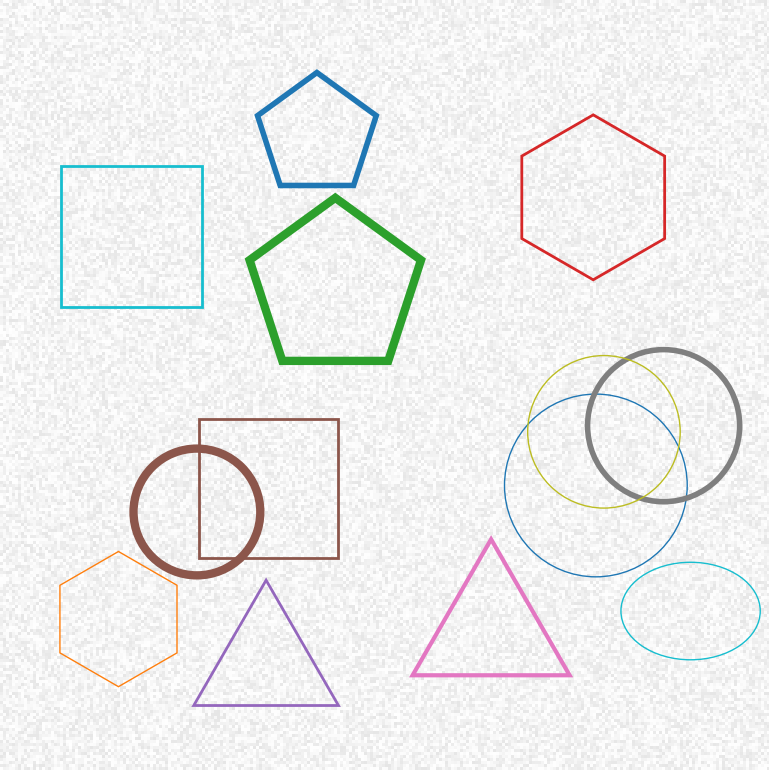[{"shape": "circle", "thickness": 0.5, "radius": 0.59, "center": [0.774, 0.37]}, {"shape": "pentagon", "thickness": 2, "radius": 0.41, "center": [0.412, 0.825]}, {"shape": "hexagon", "thickness": 0.5, "radius": 0.44, "center": [0.154, 0.196]}, {"shape": "pentagon", "thickness": 3, "radius": 0.59, "center": [0.435, 0.626]}, {"shape": "hexagon", "thickness": 1, "radius": 0.54, "center": [0.77, 0.744]}, {"shape": "triangle", "thickness": 1, "radius": 0.54, "center": [0.346, 0.138]}, {"shape": "circle", "thickness": 3, "radius": 0.41, "center": [0.256, 0.335]}, {"shape": "square", "thickness": 1, "radius": 0.45, "center": [0.349, 0.366]}, {"shape": "triangle", "thickness": 1.5, "radius": 0.59, "center": [0.638, 0.182]}, {"shape": "circle", "thickness": 2, "radius": 0.49, "center": [0.862, 0.447]}, {"shape": "circle", "thickness": 0.5, "radius": 0.5, "center": [0.784, 0.439]}, {"shape": "square", "thickness": 1, "radius": 0.46, "center": [0.171, 0.693]}, {"shape": "oval", "thickness": 0.5, "radius": 0.45, "center": [0.897, 0.206]}]